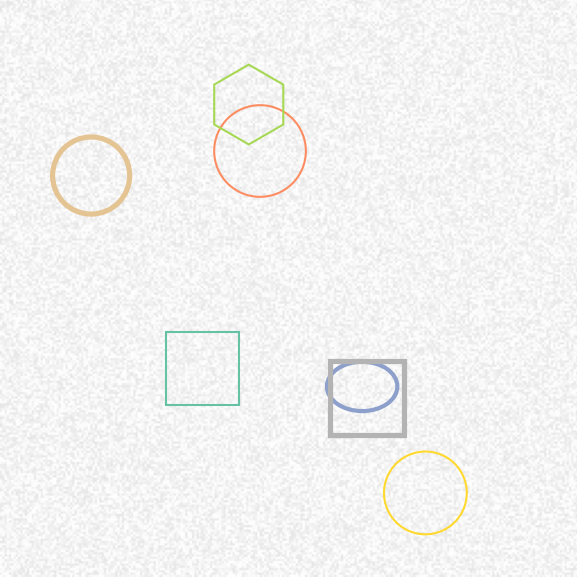[{"shape": "square", "thickness": 1, "radius": 0.32, "center": [0.351, 0.361]}, {"shape": "circle", "thickness": 1, "radius": 0.4, "center": [0.45, 0.738]}, {"shape": "oval", "thickness": 2, "radius": 0.3, "center": [0.627, 0.33]}, {"shape": "hexagon", "thickness": 1, "radius": 0.35, "center": [0.431, 0.818]}, {"shape": "circle", "thickness": 1, "radius": 0.36, "center": [0.737, 0.146]}, {"shape": "circle", "thickness": 2.5, "radius": 0.33, "center": [0.158, 0.695]}, {"shape": "square", "thickness": 2.5, "radius": 0.32, "center": [0.635, 0.31]}]